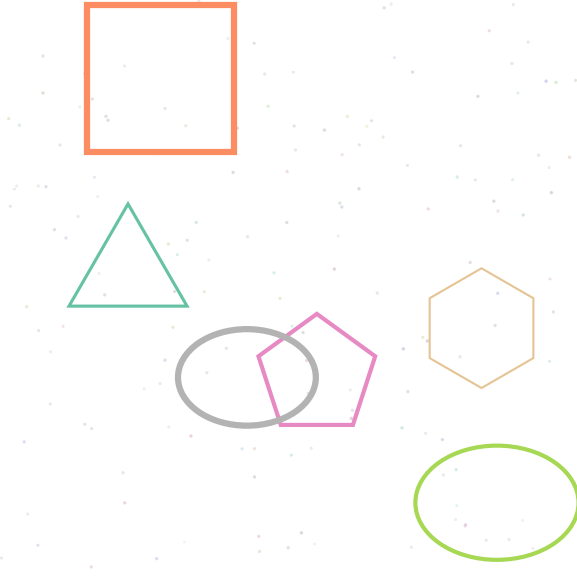[{"shape": "triangle", "thickness": 1.5, "radius": 0.59, "center": [0.222, 0.528]}, {"shape": "square", "thickness": 3, "radius": 0.64, "center": [0.279, 0.863]}, {"shape": "pentagon", "thickness": 2, "radius": 0.53, "center": [0.549, 0.349]}, {"shape": "oval", "thickness": 2, "radius": 0.71, "center": [0.861, 0.129]}, {"shape": "hexagon", "thickness": 1, "radius": 0.52, "center": [0.834, 0.431]}, {"shape": "oval", "thickness": 3, "radius": 0.6, "center": [0.428, 0.346]}]